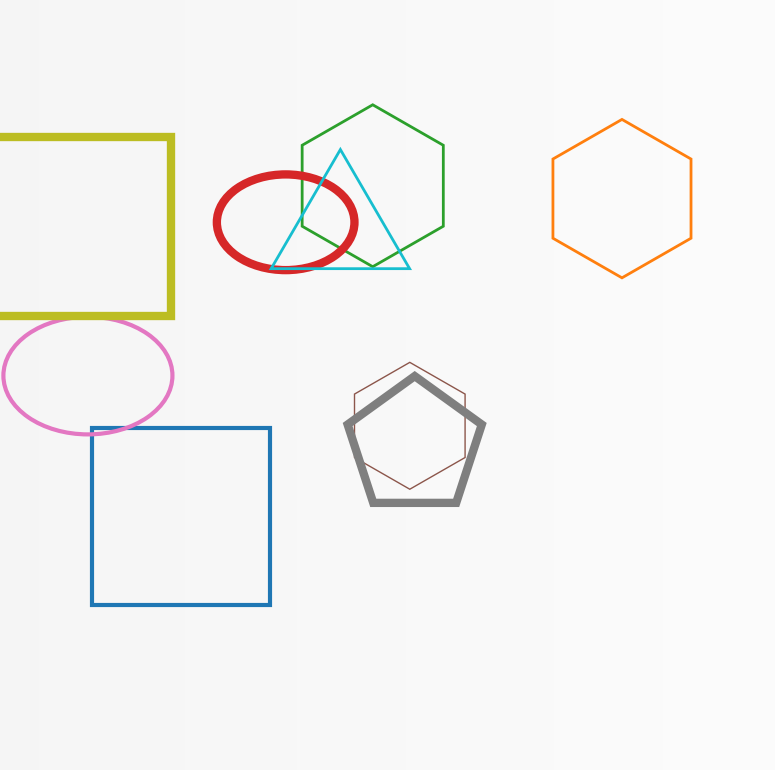[{"shape": "square", "thickness": 1.5, "radius": 0.57, "center": [0.234, 0.329]}, {"shape": "hexagon", "thickness": 1, "radius": 0.51, "center": [0.803, 0.742]}, {"shape": "hexagon", "thickness": 1, "radius": 0.53, "center": [0.481, 0.759]}, {"shape": "oval", "thickness": 3, "radius": 0.44, "center": [0.369, 0.711]}, {"shape": "hexagon", "thickness": 0.5, "radius": 0.41, "center": [0.529, 0.447]}, {"shape": "oval", "thickness": 1.5, "radius": 0.55, "center": [0.113, 0.512]}, {"shape": "pentagon", "thickness": 3, "radius": 0.46, "center": [0.535, 0.421]}, {"shape": "square", "thickness": 3, "radius": 0.58, "center": [0.105, 0.706]}, {"shape": "triangle", "thickness": 1, "radius": 0.52, "center": [0.439, 0.703]}]